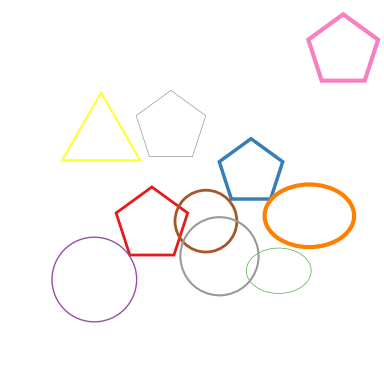[{"shape": "pentagon", "thickness": 2, "radius": 0.49, "center": [0.395, 0.417]}, {"shape": "pentagon", "thickness": 2.5, "radius": 0.43, "center": [0.652, 0.553]}, {"shape": "oval", "thickness": 0.5, "radius": 0.42, "center": [0.724, 0.297]}, {"shape": "circle", "thickness": 1, "radius": 0.55, "center": [0.245, 0.274]}, {"shape": "oval", "thickness": 3, "radius": 0.58, "center": [0.804, 0.44]}, {"shape": "triangle", "thickness": 1.5, "radius": 0.58, "center": [0.263, 0.642]}, {"shape": "circle", "thickness": 2, "radius": 0.4, "center": [0.535, 0.426]}, {"shape": "pentagon", "thickness": 3, "radius": 0.48, "center": [0.891, 0.868]}, {"shape": "pentagon", "thickness": 0.5, "radius": 0.48, "center": [0.444, 0.67]}, {"shape": "circle", "thickness": 1.5, "radius": 0.51, "center": [0.57, 0.334]}]